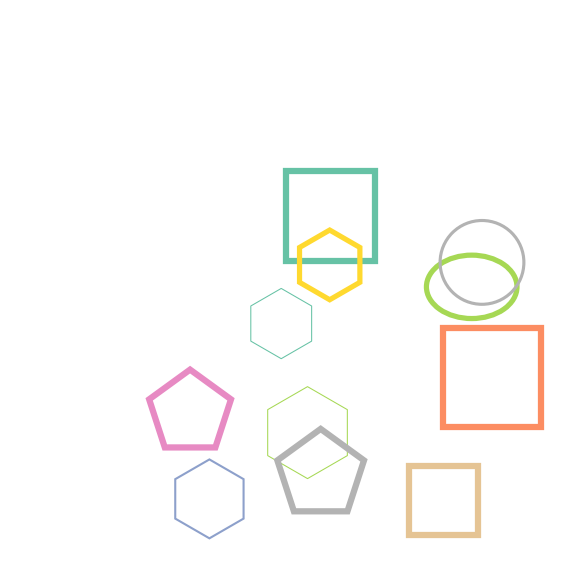[{"shape": "square", "thickness": 3, "radius": 0.39, "center": [0.572, 0.625]}, {"shape": "hexagon", "thickness": 0.5, "radius": 0.3, "center": [0.487, 0.439]}, {"shape": "square", "thickness": 3, "radius": 0.43, "center": [0.852, 0.345]}, {"shape": "hexagon", "thickness": 1, "radius": 0.34, "center": [0.363, 0.135]}, {"shape": "pentagon", "thickness": 3, "radius": 0.37, "center": [0.329, 0.285]}, {"shape": "hexagon", "thickness": 0.5, "radius": 0.4, "center": [0.532, 0.25]}, {"shape": "oval", "thickness": 2.5, "radius": 0.39, "center": [0.817, 0.502]}, {"shape": "hexagon", "thickness": 2.5, "radius": 0.3, "center": [0.571, 0.54]}, {"shape": "square", "thickness": 3, "radius": 0.3, "center": [0.768, 0.132]}, {"shape": "pentagon", "thickness": 3, "radius": 0.39, "center": [0.555, 0.178]}, {"shape": "circle", "thickness": 1.5, "radius": 0.36, "center": [0.835, 0.545]}]